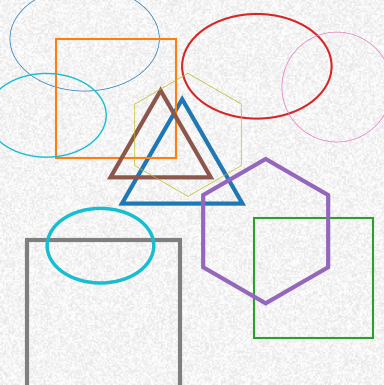[{"shape": "oval", "thickness": 0.5, "radius": 0.97, "center": [0.22, 0.899]}, {"shape": "triangle", "thickness": 3, "radius": 0.9, "center": [0.473, 0.562]}, {"shape": "square", "thickness": 1.5, "radius": 0.77, "center": [0.301, 0.745]}, {"shape": "square", "thickness": 1.5, "radius": 0.77, "center": [0.814, 0.278]}, {"shape": "oval", "thickness": 1.5, "radius": 0.97, "center": [0.667, 0.828]}, {"shape": "hexagon", "thickness": 3, "radius": 0.94, "center": [0.69, 0.4]}, {"shape": "triangle", "thickness": 3, "radius": 0.75, "center": [0.417, 0.615]}, {"shape": "circle", "thickness": 0.5, "radius": 0.71, "center": [0.875, 0.774]}, {"shape": "square", "thickness": 3, "radius": 0.99, "center": [0.268, 0.177]}, {"shape": "hexagon", "thickness": 0.5, "radius": 0.8, "center": [0.488, 0.65]}, {"shape": "oval", "thickness": 1, "radius": 0.78, "center": [0.121, 0.7]}, {"shape": "oval", "thickness": 2.5, "radius": 0.69, "center": [0.261, 0.362]}]